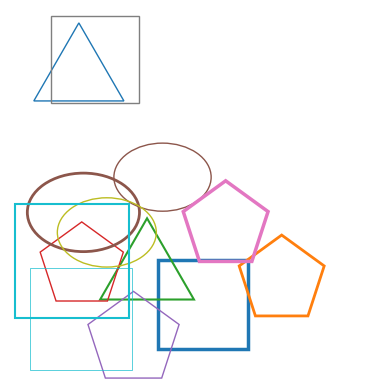[{"shape": "triangle", "thickness": 1, "radius": 0.68, "center": [0.205, 0.805]}, {"shape": "square", "thickness": 2.5, "radius": 0.58, "center": [0.527, 0.208]}, {"shape": "pentagon", "thickness": 2, "radius": 0.58, "center": [0.732, 0.273]}, {"shape": "triangle", "thickness": 1.5, "radius": 0.7, "center": [0.382, 0.292]}, {"shape": "pentagon", "thickness": 1, "radius": 0.57, "center": [0.212, 0.31]}, {"shape": "pentagon", "thickness": 1, "radius": 0.62, "center": [0.347, 0.119]}, {"shape": "oval", "thickness": 1, "radius": 0.63, "center": [0.422, 0.54]}, {"shape": "oval", "thickness": 2, "radius": 0.73, "center": [0.217, 0.448]}, {"shape": "pentagon", "thickness": 2.5, "radius": 0.58, "center": [0.586, 0.415]}, {"shape": "square", "thickness": 1, "radius": 0.57, "center": [0.247, 0.845]}, {"shape": "oval", "thickness": 1, "radius": 0.64, "center": [0.277, 0.396]}, {"shape": "square", "thickness": 1.5, "radius": 0.74, "center": [0.187, 0.321]}, {"shape": "square", "thickness": 0.5, "radius": 0.66, "center": [0.21, 0.172]}]